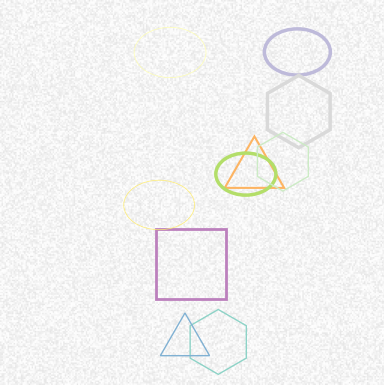[{"shape": "hexagon", "thickness": 1, "radius": 0.42, "center": [0.567, 0.112]}, {"shape": "oval", "thickness": 0.5, "radius": 0.47, "center": [0.442, 0.864]}, {"shape": "oval", "thickness": 2.5, "radius": 0.43, "center": [0.772, 0.865]}, {"shape": "triangle", "thickness": 1, "radius": 0.37, "center": [0.48, 0.113]}, {"shape": "triangle", "thickness": 1.5, "radius": 0.45, "center": [0.661, 0.557]}, {"shape": "oval", "thickness": 2.5, "radius": 0.39, "center": [0.639, 0.548]}, {"shape": "hexagon", "thickness": 2.5, "radius": 0.47, "center": [0.776, 0.71]}, {"shape": "square", "thickness": 2, "radius": 0.46, "center": [0.497, 0.315]}, {"shape": "hexagon", "thickness": 1, "radius": 0.38, "center": [0.735, 0.58]}, {"shape": "oval", "thickness": 0.5, "radius": 0.46, "center": [0.413, 0.468]}]